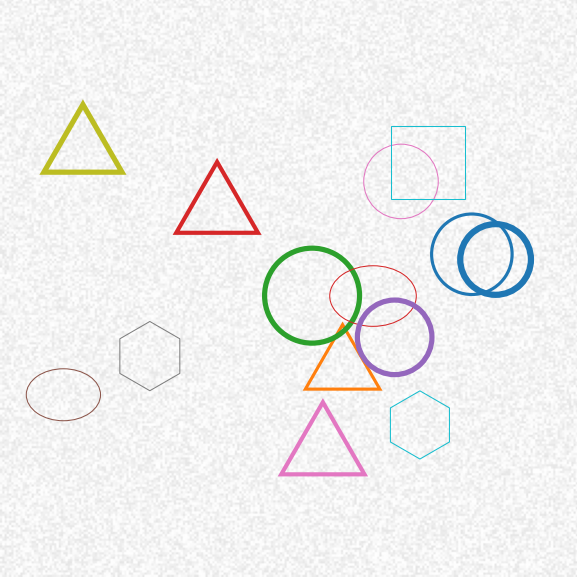[{"shape": "circle", "thickness": 1.5, "radius": 0.35, "center": [0.817, 0.559]}, {"shape": "circle", "thickness": 3, "radius": 0.31, "center": [0.858, 0.55]}, {"shape": "triangle", "thickness": 1.5, "radius": 0.37, "center": [0.593, 0.363]}, {"shape": "circle", "thickness": 2.5, "radius": 0.41, "center": [0.54, 0.487]}, {"shape": "oval", "thickness": 0.5, "radius": 0.37, "center": [0.646, 0.487]}, {"shape": "triangle", "thickness": 2, "radius": 0.41, "center": [0.376, 0.637]}, {"shape": "circle", "thickness": 2.5, "radius": 0.32, "center": [0.683, 0.415]}, {"shape": "oval", "thickness": 0.5, "radius": 0.32, "center": [0.11, 0.316]}, {"shape": "triangle", "thickness": 2, "radius": 0.42, "center": [0.559, 0.219]}, {"shape": "circle", "thickness": 0.5, "radius": 0.32, "center": [0.694, 0.685]}, {"shape": "hexagon", "thickness": 0.5, "radius": 0.3, "center": [0.259, 0.383]}, {"shape": "triangle", "thickness": 2.5, "radius": 0.39, "center": [0.144, 0.74]}, {"shape": "square", "thickness": 0.5, "radius": 0.32, "center": [0.741, 0.718]}, {"shape": "hexagon", "thickness": 0.5, "radius": 0.3, "center": [0.727, 0.263]}]